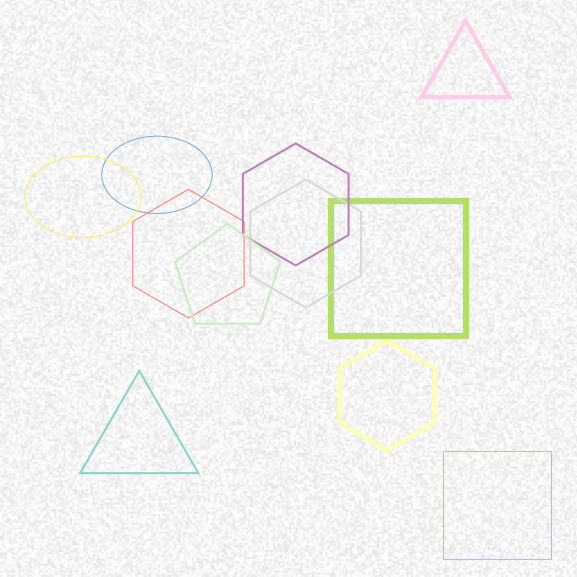[{"shape": "triangle", "thickness": 1, "radius": 0.59, "center": [0.241, 0.239]}, {"shape": "hexagon", "thickness": 2, "radius": 0.47, "center": [0.671, 0.314]}, {"shape": "square", "thickness": 0.5, "radius": 0.47, "center": [0.861, 0.124]}, {"shape": "hexagon", "thickness": 0.5, "radius": 0.56, "center": [0.326, 0.56]}, {"shape": "oval", "thickness": 0.5, "radius": 0.48, "center": [0.272, 0.696]}, {"shape": "square", "thickness": 3, "radius": 0.58, "center": [0.69, 0.534]}, {"shape": "triangle", "thickness": 2, "radius": 0.44, "center": [0.806, 0.875]}, {"shape": "hexagon", "thickness": 1, "radius": 0.55, "center": [0.529, 0.577]}, {"shape": "hexagon", "thickness": 1, "radius": 0.53, "center": [0.512, 0.645]}, {"shape": "pentagon", "thickness": 1, "radius": 0.48, "center": [0.394, 0.516]}, {"shape": "oval", "thickness": 0.5, "radius": 0.5, "center": [0.144, 0.658]}]